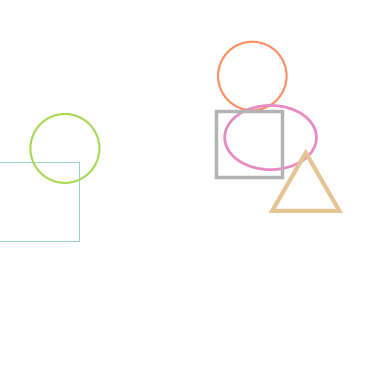[{"shape": "square", "thickness": 0.5, "radius": 0.52, "center": [0.101, 0.477]}, {"shape": "circle", "thickness": 1.5, "radius": 0.45, "center": [0.655, 0.803]}, {"shape": "oval", "thickness": 2, "radius": 0.6, "center": [0.703, 0.643]}, {"shape": "circle", "thickness": 1.5, "radius": 0.45, "center": [0.169, 0.615]}, {"shape": "triangle", "thickness": 3, "radius": 0.5, "center": [0.794, 0.503]}, {"shape": "square", "thickness": 2.5, "radius": 0.43, "center": [0.647, 0.626]}]